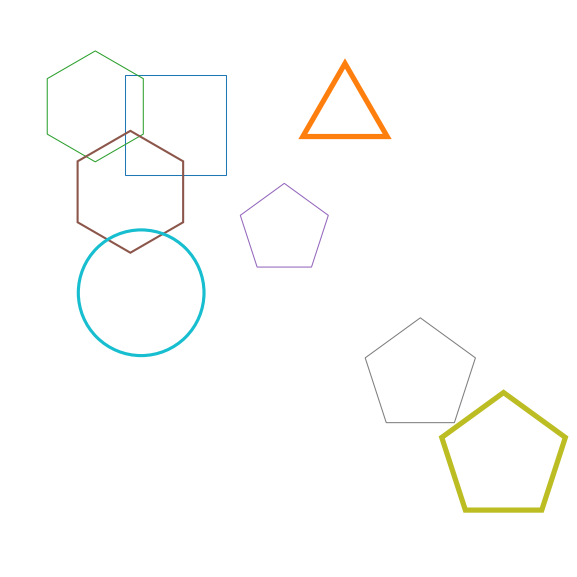[{"shape": "square", "thickness": 0.5, "radius": 0.44, "center": [0.305, 0.783]}, {"shape": "triangle", "thickness": 2.5, "radius": 0.42, "center": [0.597, 0.805]}, {"shape": "hexagon", "thickness": 0.5, "radius": 0.48, "center": [0.165, 0.815]}, {"shape": "pentagon", "thickness": 0.5, "radius": 0.4, "center": [0.492, 0.602]}, {"shape": "hexagon", "thickness": 1, "radius": 0.53, "center": [0.226, 0.667]}, {"shape": "pentagon", "thickness": 0.5, "radius": 0.5, "center": [0.728, 0.348]}, {"shape": "pentagon", "thickness": 2.5, "radius": 0.56, "center": [0.872, 0.207]}, {"shape": "circle", "thickness": 1.5, "radius": 0.54, "center": [0.244, 0.492]}]